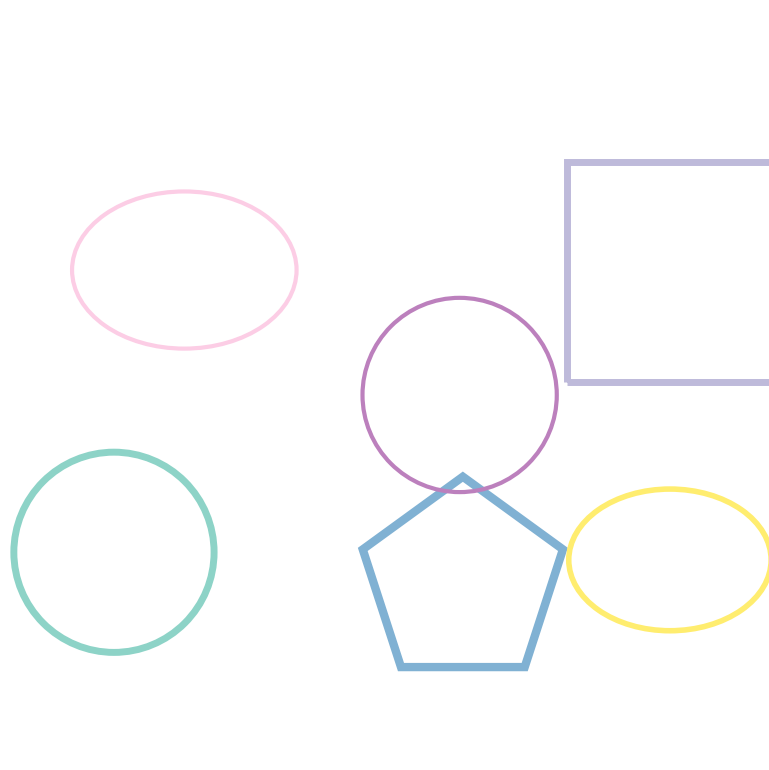[{"shape": "circle", "thickness": 2.5, "radius": 0.65, "center": [0.148, 0.283]}, {"shape": "square", "thickness": 2.5, "radius": 0.71, "center": [0.878, 0.647]}, {"shape": "pentagon", "thickness": 3, "radius": 0.68, "center": [0.601, 0.244]}, {"shape": "oval", "thickness": 1.5, "radius": 0.73, "center": [0.239, 0.649]}, {"shape": "circle", "thickness": 1.5, "radius": 0.63, "center": [0.597, 0.487]}, {"shape": "oval", "thickness": 2, "radius": 0.66, "center": [0.87, 0.273]}]